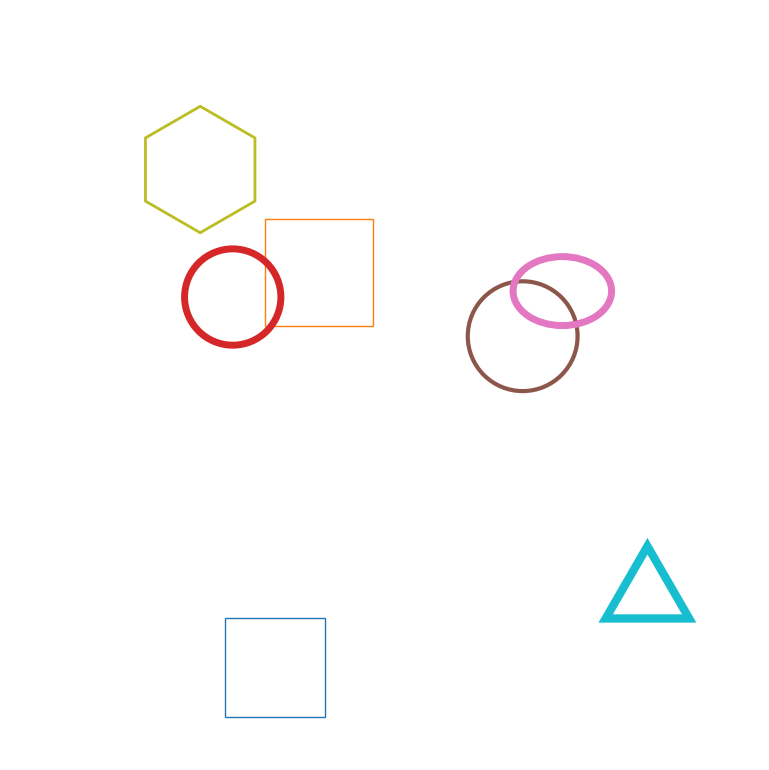[{"shape": "square", "thickness": 0.5, "radius": 0.32, "center": [0.357, 0.133]}, {"shape": "square", "thickness": 0.5, "radius": 0.35, "center": [0.414, 0.646]}, {"shape": "circle", "thickness": 2.5, "radius": 0.31, "center": [0.302, 0.614]}, {"shape": "circle", "thickness": 1.5, "radius": 0.36, "center": [0.679, 0.563]}, {"shape": "oval", "thickness": 2.5, "radius": 0.32, "center": [0.73, 0.622]}, {"shape": "hexagon", "thickness": 1, "radius": 0.41, "center": [0.26, 0.78]}, {"shape": "triangle", "thickness": 3, "radius": 0.31, "center": [0.841, 0.228]}]